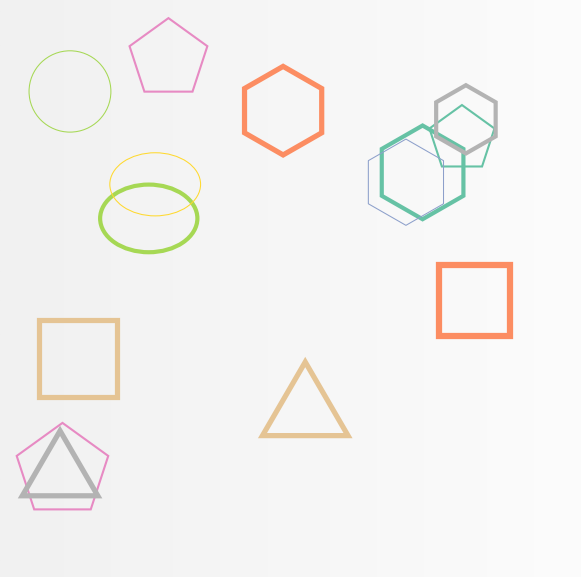[{"shape": "pentagon", "thickness": 1, "radius": 0.29, "center": [0.795, 0.758]}, {"shape": "hexagon", "thickness": 2, "radius": 0.41, "center": [0.727, 0.701]}, {"shape": "hexagon", "thickness": 2.5, "radius": 0.38, "center": [0.487, 0.808]}, {"shape": "square", "thickness": 3, "radius": 0.3, "center": [0.817, 0.479]}, {"shape": "hexagon", "thickness": 0.5, "radius": 0.37, "center": [0.698, 0.684]}, {"shape": "pentagon", "thickness": 1, "radius": 0.41, "center": [0.107, 0.184]}, {"shape": "pentagon", "thickness": 1, "radius": 0.35, "center": [0.29, 0.897]}, {"shape": "circle", "thickness": 0.5, "radius": 0.35, "center": [0.12, 0.841]}, {"shape": "oval", "thickness": 2, "radius": 0.42, "center": [0.256, 0.621]}, {"shape": "oval", "thickness": 0.5, "radius": 0.39, "center": [0.267, 0.68]}, {"shape": "triangle", "thickness": 2.5, "radius": 0.42, "center": [0.525, 0.287]}, {"shape": "square", "thickness": 2.5, "radius": 0.33, "center": [0.135, 0.378]}, {"shape": "triangle", "thickness": 2.5, "radius": 0.37, "center": [0.103, 0.178]}, {"shape": "hexagon", "thickness": 2, "radius": 0.3, "center": [0.802, 0.792]}]